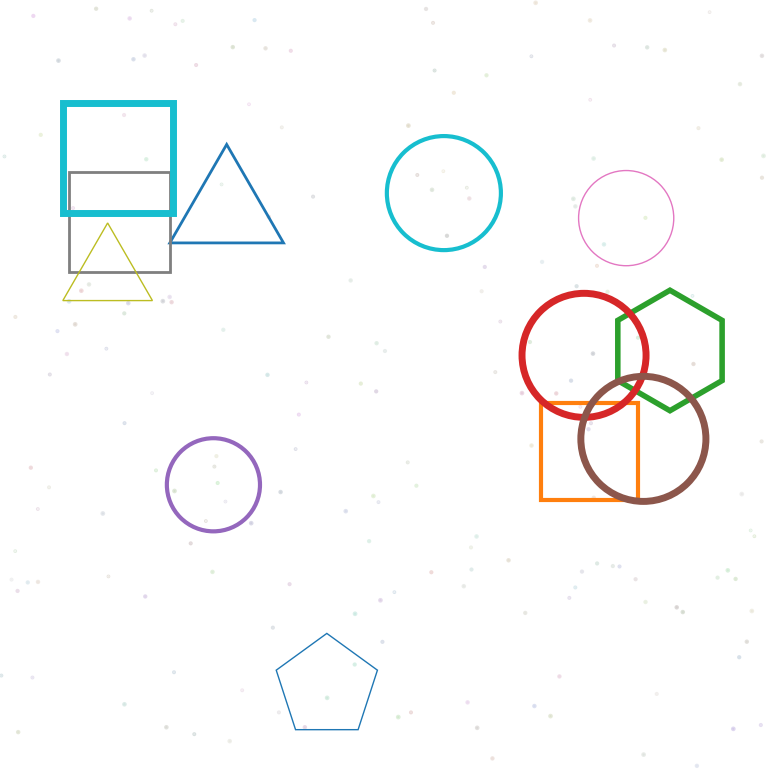[{"shape": "pentagon", "thickness": 0.5, "radius": 0.35, "center": [0.424, 0.108]}, {"shape": "triangle", "thickness": 1, "radius": 0.43, "center": [0.294, 0.727]}, {"shape": "square", "thickness": 1.5, "radius": 0.32, "center": [0.765, 0.414]}, {"shape": "hexagon", "thickness": 2, "radius": 0.39, "center": [0.87, 0.545]}, {"shape": "circle", "thickness": 2.5, "radius": 0.4, "center": [0.758, 0.539]}, {"shape": "circle", "thickness": 1.5, "radius": 0.3, "center": [0.277, 0.37]}, {"shape": "circle", "thickness": 2.5, "radius": 0.41, "center": [0.836, 0.43]}, {"shape": "circle", "thickness": 0.5, "radius": 0.31, "center": [0.813, 0.717]}, {"shape": "square", "thickness": 1, "radius": 0.33, "center": [0.155, 0.712]}, {"shape": "triangle", "thickness": 0.5, "radius": 0.34, "center": [0.14, 0.643]}, {"shape": "circle", "thickness": 1.5, "radius": 0.37, "center": [0.576, 0.749]}, {"shape": "square", "thickness": 2.5, "radius": 0.36, "center": [0.153, 0.795]}]